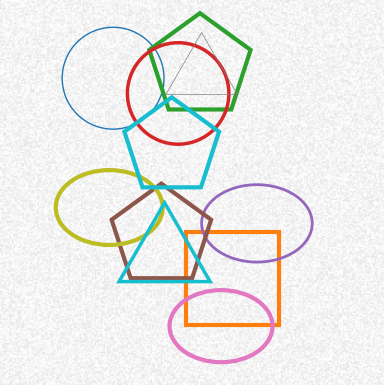[{"shape": "circle", "thickness": 1, "radius": 0.66, "center": [0.294, 0.797]}, {"shape": "square", "thickness": 3, "radius": 0.6, "center": [0.605, 0.277]}, {"shape": "pentagon", "thickness": 3, "radius": 0.69, "center": [0.519, 0.828]}, {"shape": "circle", "thickness": 2.5, "radius": 0.66, "center": [0.463, 0.757]}, {"shape": "oval", "thickness": 2, "radius": 0.72, "center": [0.667, 0.42]}, {"shape": "pentagon", "thickness": 3, "radius": 0.68, "center": [0.419, 0.387]}, {"shape": "oval", "thickness": 3, "radius": 0.67, "center": [0.574, 0.153]}, {"shape": "triangle", "thickness": 0.5, "radius": 0.54, "center": [0.524, 0.808]}, {"shape": "oval", "thickness": 3, "radius": 0.69, "center": [0.284, 0.461]}, {"shape": "pentagon", "thickness": 3, "radius": 0.65, "center": [0.446, 0.618]}, {"shape": "triangle", "thickness": 2.5, "radius": 0.68, "center": [0.427, 0.337]}]